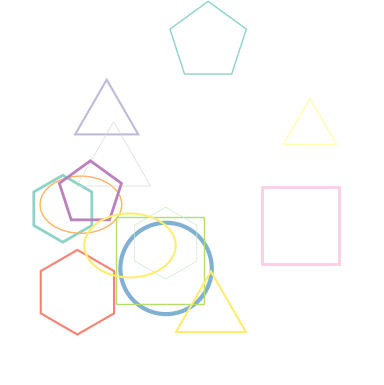[{"shape": "hexagon", "thickness": 2, "radius": 0.43, "center": [0.163, 0.458]}, {"shape": "pentagon", "thickness": 1, "radius": 0.52, "center": [0.541, 0.892]}, {"shape": "triangle", "thickness": 1, "radius": 0.4, "center": [0.805, 0.664]}, {"shape": "triangle", "thickness": 1.5, "radius": 0.47, "center": [0.277, 0.698]}, {"shape": "hexagon", "thickness": 1.5, "radius": 0.55, "center": [0.201, 0.241]}, {"shape": "circle", "thickness": 3, "radius": 0.59, "center": [0.431, 0.303]}, {"shape": "oval", "thickness": 1, "radius": 0.53, "center": [0.21, 0.468]}, {"shape": "square", "thickness": 1, "radius": 0.57, "center": [0.416, 0.323]}, {"shape": "square", "thickness": 2, "radius": 0.5, "center": [0.78, 0.413]}, {"shape": "triangle", "thickness": 0.5, "radius": 0.56, "center": [0.295, 0.572]}, {"shape": "pentagon", "thickness": 2, "radius": 0.42, "center": [0.235, 0.498]}, {"shape": "hexagon", "thickness": 0.5, "radius": 0.47, "center": [0.43, 0.369]}, {"shape": "oval", "thickness": 1.5, "radius": 0.59, "center": [0.337, 0.362]}, {"shape": "triangle", "thickness": 1.5, "radius": 0.52, "center": [0.548, 0.19]}]